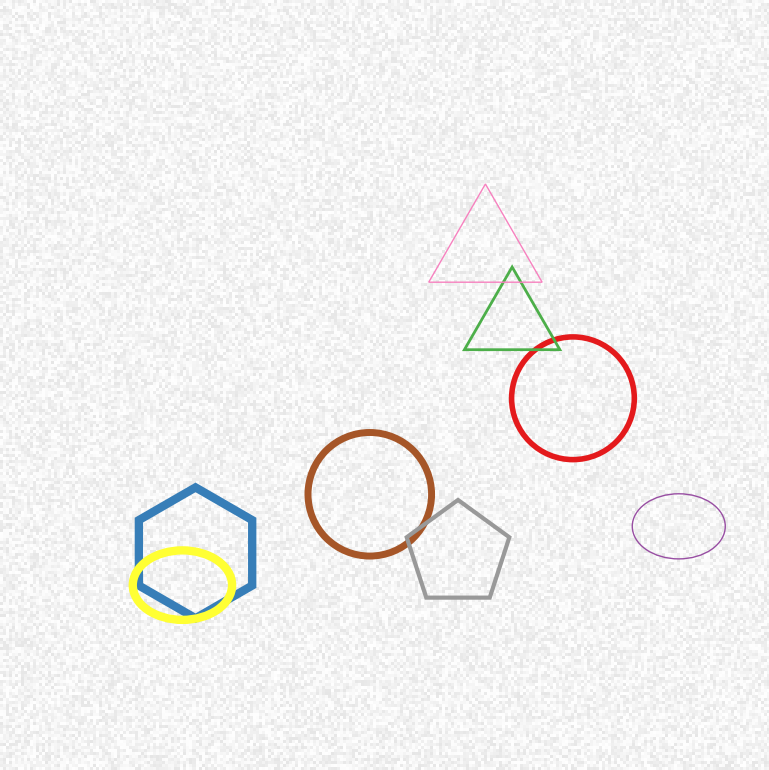[{"shape": "circle", "thickness": 2, "radius": 0.4, "center": [0.744, 0.483]}, {"shape": "hexagon", "thickness": 3, "radius": 0.42, "center": [0.254, 0.282]}, {"shape": "triangle", "thickness": 1, "radius": 0.36, "center": [0.665, 0.582]}, {"shape": "oval", "thickness": 0.5, "radius": 0.3, "center": [0.882, 0.316]}, {"shape": "oval", "thickness": 3, "radius": 0.32, "center": [0.237, 0.24]}, {"shape": "circle", "thickness": 2.5, "radius": 0.4, "center": [0.48, 0.358]}, {"shape": "triangle", "thickness": 0.5, "radius": 0.43, "center": [0.63, 0.676]}, {"shape": "pentagon", "thickness": 1.5, "radius": 0.35, "center": [0.595, 0.281]}]